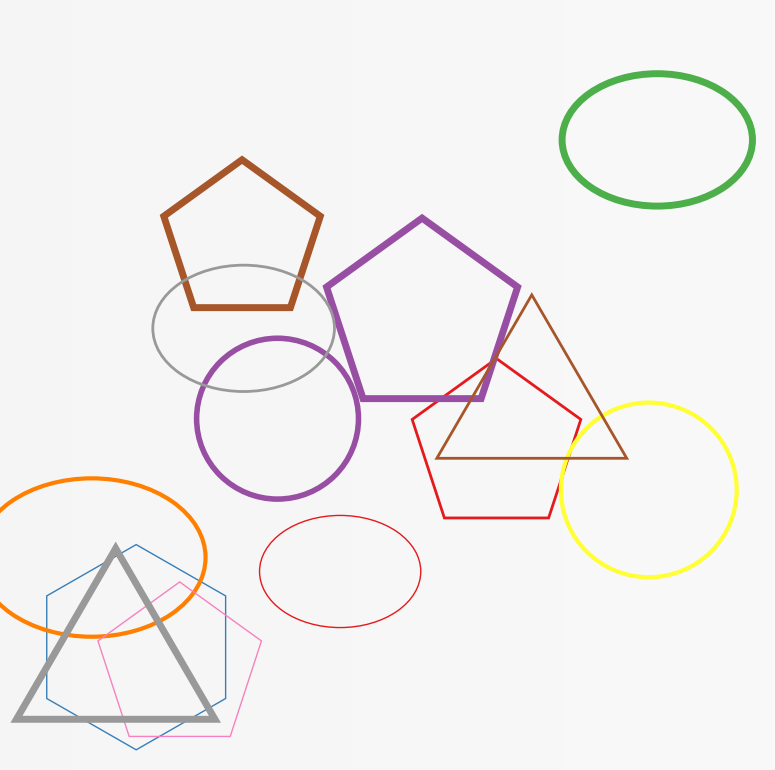[{"shape": "pentagon", "thickness": 1, "radius": 0.57, "center": [0.641, 0.42]}, {"shape": "oval", "thickness": 0.5, "radius": 0.52, "center": [0.439, 0.258]}, {"shape": "hexagon", "thickness": 0.5, "radius": 0.67, "center": [0.176, 0.159]}, {"shape": "oval", "thickness": 2.5, "radius": 0.61, "center": [0.848, 0.818]}, {"shape": "circle", "thickness": 2, "radius": 0.52, "center": [0.358, 0.456]}, {"shape": "pentagon", "thickness": 2.5, "radius": 0.65, "center": [0.545, 0.587]}, {"shape": "oval", "thickness": 1.5, "radius": 0.73, "center": [0.118, 0.276]}, {"shape": "circle", "thickness": 1.5, "radius": 0.57, "center": [0.837, 0.364]}, {"shape": "pentagon", "thickness": 2.5, "radius": 0.53, "center": [0.312, 0.686]}, {"shape": "triangle", "thickness": 1, "radius": 0.71, "center": [0.686, 0.476]}, {"shape": "pentagon", "thickness": 0.5, "radius": 0.55, "center": [0.232, 0.133]}, {"shape": "oval", "thickness": 1, "radius": 0.59, "center": [0.314, 0.574]}, {"shape": "triangle", "thickness": 2.5, "radius": 0.74, "center": [0.149, 0.14]}]